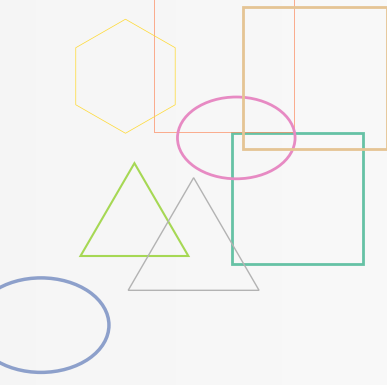[{"shape": "square", "thickness": 2, "radius": 0.85, "center": [0.769, 0.485]}, {"shape": "square", "thickness": 0.5, "radius": 0.91, "center": [0.578, 0.84]}, {"shape": "oval", "thickness": 2.5, "radius": 0.88, "center": [0.106, 0.155]}, {"shape": "oval", "thickness": 2, "radius": 0.76, "center": [0.61, 0.642]}, {"shape": "triangle", "thickness": 1.5, "radius": 0.8, "center": [0.347, 0.415]}, {"shape": "hexagon", "thickness": 0.5, "radius": 0.74, "center": [0.324, 0.802]}, {"shape": "square", "thickness": 2, "radius": 0.92, "center": [0.813, 0.797]}, {"shape": "triangle", "thickness": 1, "radius": 0.97, "center": [0.5, 0.343]}]